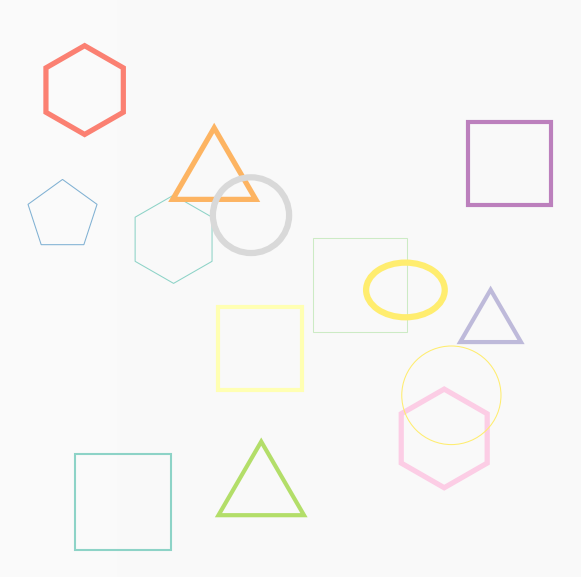[{"shape": "square", "thickness": 1, "radius": 0.41, "center": [0.212, 0.13]}, {"shape": "hexagon", "thickness": 0.5, "radius": 0.38, "center": [0.299, 0.585]}, {"shape": "square", "thickness": 2, "radius": 0.36, "center": [0.447, 0.396]}, {"shape": "triangle", "thickness": 2, "radius": 0.3, "center": [0.844, 0.437]}, {"shape": "hexagon", "thickness": 2.5, "radius": 0.38, "center": [0.146, 0.843]}, {"shape": "pentagon", "thickness": 0.5, "radius": 0.31, "center": [0.108, 0.626]}, {"shape": "triangle", "thickness": 2.5, "radius": 0.41, "center": [0.369, 0.695]}, {"shape": "triangle", "thickness": 2, "radius": 0.42, "center": [0.449, 0.149]}, {"shape": "hexagon", "thickness": 2.5, "radius": 0.43, "center": [0.764, 0.24]}, {"shape": "circle", "thickness": 3, "radius": 0.33, "center": [0.432, 0.627]}, {"shape": "square", "thickness": 2, "radius": 0.36, "center": [0.876, 0.716]}, {"shape": "square", "thickness": 0.5, "radius": 0.4, "center": [0.62, 0.505]}, {"shape": "oval", "thickness": 3, "radius": 0.34, "center": [0.697, 0.497]}, {"shape": "circle", "thickness": 0.5, "radius": 0.43, "center": [0.777, 0.315]}]